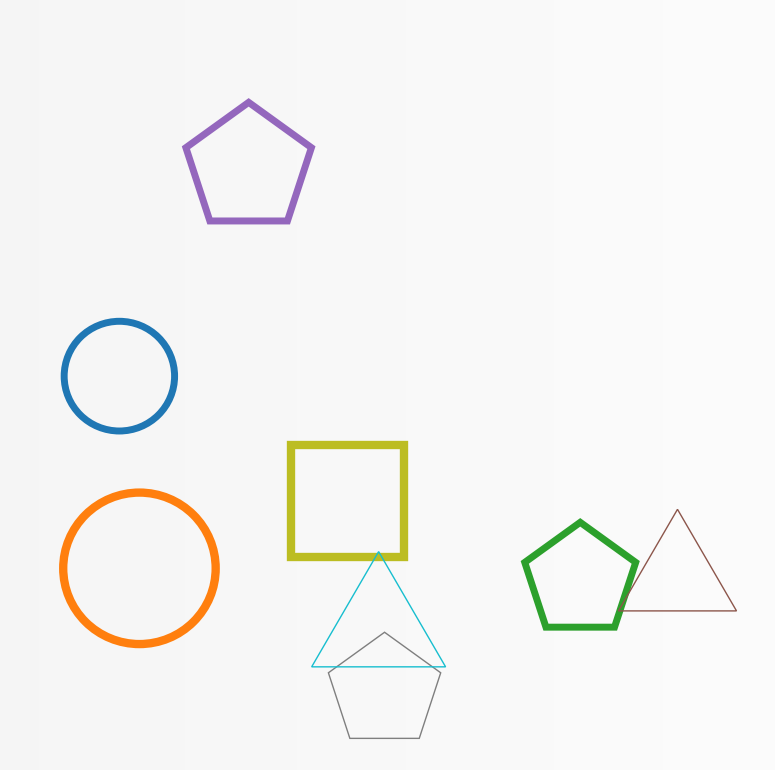[{"shape": "circle", "thickness": 2.5, "radius": 0.36, "center": [0.154, 0.511]}, {"shape": "circle", "thickness": 3, "radius": 0.49, "center": [0.18, 0.262]}, {"shape": "pentagon", "thickness": 2.5, "radius": 0.38, "center": [0.749, 0.246]}, {"shape": "pentagon", "thickness": 2.5, "radius": 0.43, "center": [0.321, 0.782]}, {"shape": "triangle", "thickness": 0.5, "radius": 0.44, "center": [0.874, 0.251]}, {"shape": "pentagon", "thickness": 0.5, "radius": 0.38, "center": [0.496, 0.103]}, {"shape": "square", "thickness": 3, "radius": 0.36, "center": [0.448, 0.349]}, {"shape": "triangle", "thickness": 0.5, "radius": 0.5, "center": [0.489, 0.184]}]